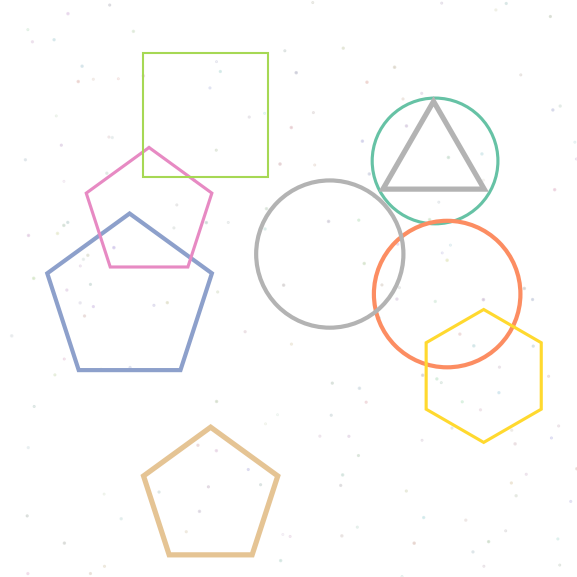[{"shape": "circle", "thickness": 1.5, "radius": 0.54, "center": [0.753, 0.72]}, {"shape": "circle", "thickness": 2, "radius": 0.63, "center": [0.774, 0.49]}, {"shape": "pentagon", "thickness": 2, "radius": 0.75, "center": [0.224, 0.48]}, {"shape": "pentagon", "thickness": 1.5, "radius": 0.57, "center": [0.258, 0.629]}, {"shape": "square", "thickness": 1, "radius": 0.54, "center": [0.356, 0.8]}, {"shape": "hexagon", "thickness": 1.5, "radius": 0.58, "center": [0.838, 0.348]}, {"shape": "pentagon", "thickness": 2.5, "radius": 0.61, "center": [0.365, 0.137]}, {"shape": "circle", "thickness": 2, "radius": 0.64, "center": [0.571, 0.559]}, {"shape": "triangle", "thickness": 2.5, "radius": 0.51, "center": [0.751, 0.722]}]